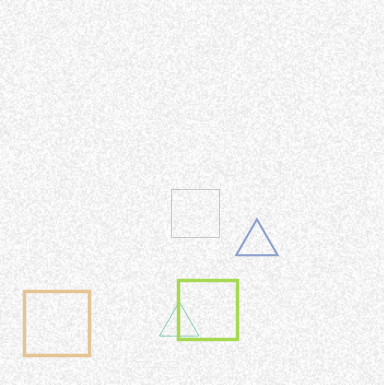[{"shape": "triangle", "thickness": 0.5, "radius": 0.3, "center": [0.466, 0.157]}, {"shape": "triangle", "thickness": 1.5, "radius": 0.31, "center": [0.667, 0.368]}, {"shape": "square", "thickness": 2.5, "radius": 0.38, "center": [0.538, 0.196]}, {"shape": "square", "thickness": 2.5, "radius": 0.42, "center": [0.147, 0.161]}, {"shape": "square", "thickness": 0.5, "radius": 0.31, "center": [0.507, 0.447]}]